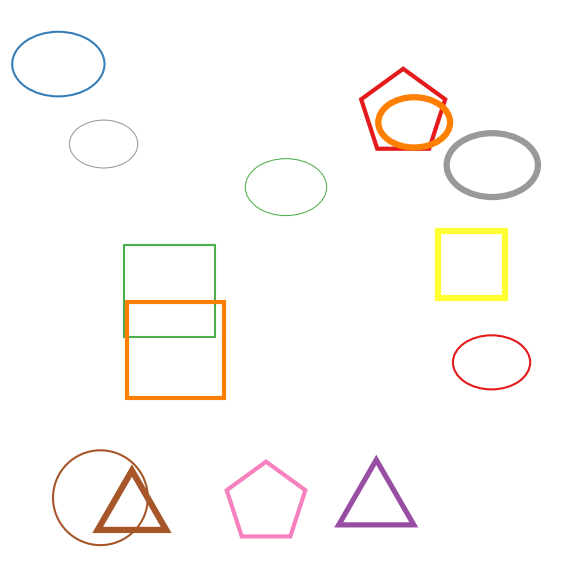[{"shape": "pentagon", "thickness": 2, "radius": 0.38, "center": [0.698, 0.803]}, {"shape": "oval", "thickness": 1, "radius": 0.33, "center": [0.851, 0.372]}, {"shape": "oval", "thickness": 1, "radius": 0.4, "center": [0.101, 0.888]}, {"shape": "square", "thickness": 1, "radius": 0.4, "center": [0.293, 0.495]}, {"shape": "oval", "thickness": 0.5, "radius": 0.35, "center": [0.495, 0.675]}, {"shape": "triangle", "thickness": 2.5, "radius": 0.38, "center": [0.652, 0.128]}, {"shape": "square", "thickness": 2, "radius": 0.42, "center": [0.304, 0.393]}, {"shape": "oval", "thickness": 3, "radius": 0.31, "center": [0.717, 0.787]}, {"shape": "square", "thickness": 3, "radius": 0.29, "center": [0.817, 0.541]}, {"shape": "circle", "thickness": 1, "radius": 0.41, "center": [0.174, 0.137]}, {"shape": "triangle", "thickness": 3, "radius": 0.34, "center": [0.228, 0.116]}, {"shape": "pentagon", "thickness": 2, "radius": 0.36, "center": [0.461, 0.128]}, {"shape": "oval", "thickness": 0.5, "radius": 0.3, "center": [0.179, 0.75]}, {"shape": "oval", "thickness": 3, "radius": 0.4, "center": [0.852, 0.713]}]